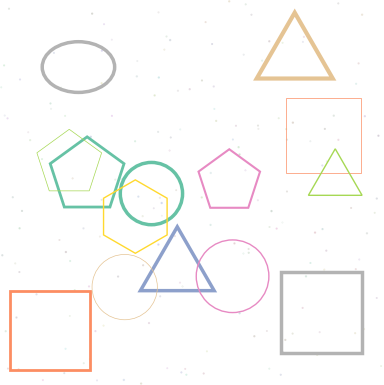[{"shape": "pentagon", "thickness": 2, "radius": 0.5, "center": [0.226, 0.544]}, {"shape": "circle", "thickness": 2.5, "radius": 0.4, "center": [0.393, 0.497]}, {"shape": "square", "thickness": 0.5, "radius": 0.49, "center": [0.84, 0.648]}, {"shape": "square", "thickness": 2, "radius": 0.51, "center": [0.13, 0.142]}, {"shape": "triangle", "thickness": 2.5, "radius": 0.55, "center": [0.46, 0.3]}, {"shape": "circle", "thickness": 1, "radius": 0.47, "center": [0.604, 0.282]}, {"shape": "pentagon", "thickness": 1.5, "radius": 0.42, "center": [0.596, 0.528]}, {"shape": "triangle", "thickness": 1, "radius": 0.4, "center": [0.871, 0.533]}, {"shape": "pentagon", "thickness": 0.5, "radius": 0.44, "center": [0.18, 0.576]}, {"shape": "hexagon", "thickness": 1, "radius": 0.48, "center": [0.352, 0.437]}, {"shape": "triangle", "thickness": 3, "radius": 0.57, "center": [0.766, 0.853]}, {"shape": "circle", "thickness": 0.5, "radius": 0.42, "center": [0.324, 0.254]}, {"shape": "oval", "thickness": 2.5, "radius": 0.47, "center": [0.204, 0.826]}, {"shape": "square", "thickness": 2.5, "radius": 0.52, "center": [0.835, 0.188]}]